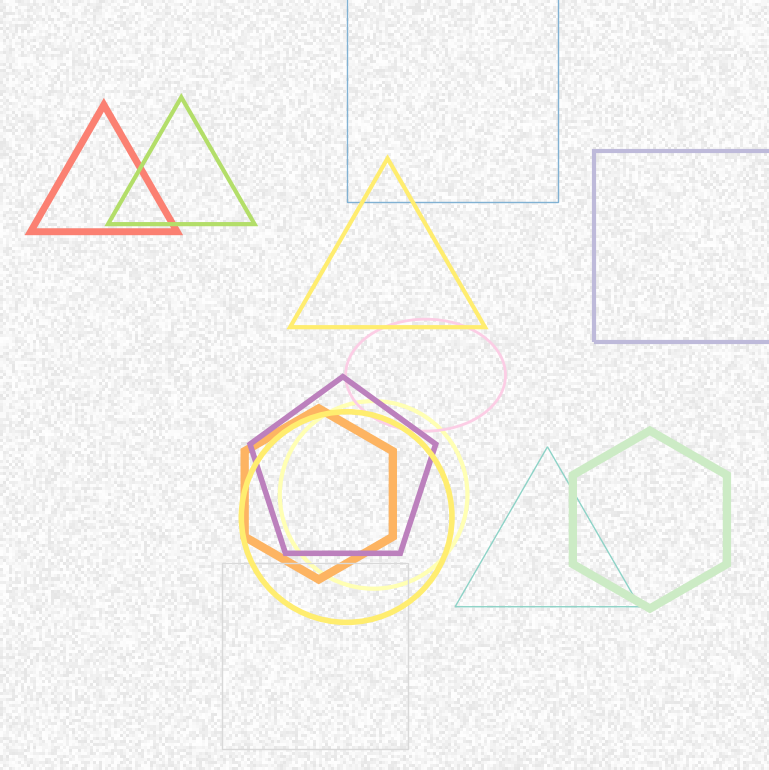[{"shape": "triangle", "thickness": 0.5, "radius": 0.69, "center": [0.711, 0.281]}, {"shape": "circle", "thickness": 1.5, "radius": 0.61, "center": [0.485, 0.357]}, {"shape": "square", "thickness": 1.5, "radius": 0.62, "center": [0.896, 0.68]}, {"shape": "triangle", "thickness": 2.5, "radius": 0.55, "center": [0.135, 0.754]}, {"shape": "square", "thickness": 0.5, "radius": 0.69, "center": [0.588, 0.875]}, {"shape": "hexagon", "thickness": 3, "radius": 0.56, "center": [0.414, 0.358]}, {"shape": "triangle", "thickness": 1.5, "radius": 0.55, "center": [0.235, 0.764]}, {"shape": "oval", "thickness": 1, "radius": 0.52, "center": [0.553, 0.513]}, {"shape": "square", "thickness": 0.5, "radius": 0.6, "center": [0.41, 0.148]}, {"shape": "pentagon", "thickness": 2, "radius": 0.63, "center": [0.445, 0.384]}, {"shape": "hexagon", "thickness": 3, "radius": 0.58, "center": [0.844, 0.325]}, {"shape": "triangle", "thickness": 1.5, "radius": 0.73, "center": [0.503, 0.648]}, {"shape": "circle", "thickness": 2, "radius": 0.68, "center": [0.45, 0.328]}]